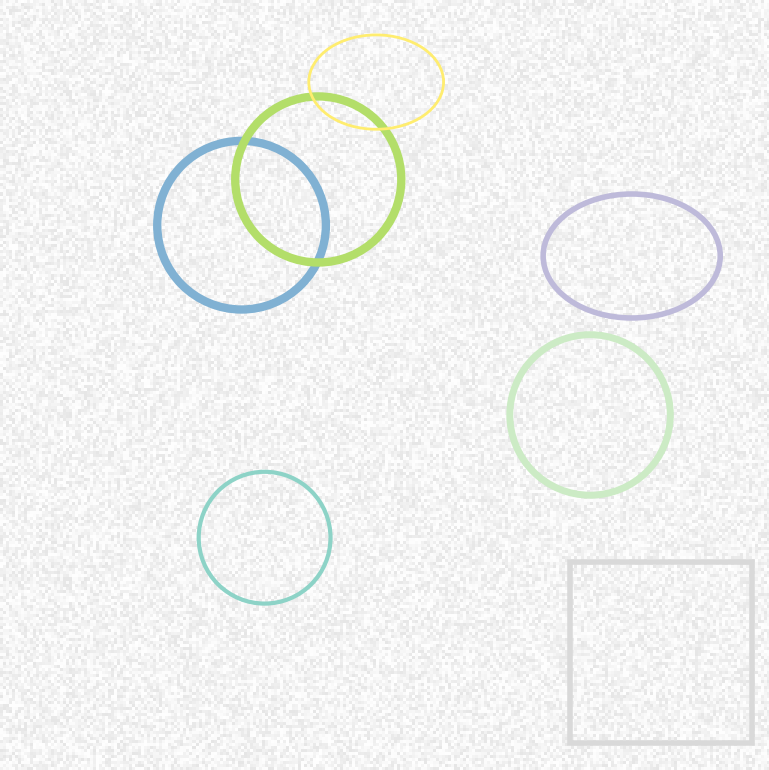[{"shape": "circle", "thickness": 1.5, "radius": 0.43, "center": [0.344, 0.302]}, {"shape": "oval", "thickness": 2, "radius": 0.57, "center": [0.82, 0.668]}, {"shape": "circle", "thickness": 3, "radius": 0.55, "center": [0.314, 0.708]}, {"shape": "circle", "thickness": 3, "radius": 0.54, "center": [0.413, 0.767]}, {"shape": "square", "thickness": 2, "radius": 0.59, "center": [0.858, 0.153]}, {"shape": "circle", "thickness": 2.5, "radius": 0.52, "center": [0.766, 0.461]}, {"shape": "oval", "thickness": 1, "radius": 0.44, "center": [0.489, 0.893]}]